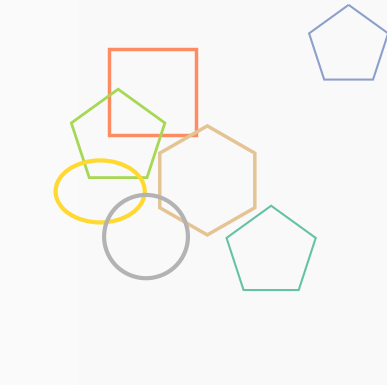[{"shape": "pentagon", "thickness": 1.5, "radius": 0.61, "center": [0.7, 0.345]}, {"shape": "square", "thickness": 2.5, "radius": 0.56, "center": [0.394, 0.761]}, {"shape": "pentagon", "thickness": 1.5, "radius": 0.54, "center": [0.9, 0.88]}, {"shape": "pentagon", "thickness": 2, "radius": 0.63, "center": [0.305, 0.641]}, {"shape": "oval", "thickness": 3, "radius": 0.58, "center": [0.259, 0.503]}, {"shape": "hexagon", "thickness": 2.5, "radius": 0.71, "center": [0.535, 0.531]}, {"shape": "circle", "thickness": 3, "radius": 0.54, "center": [0.377, 0.386]}]